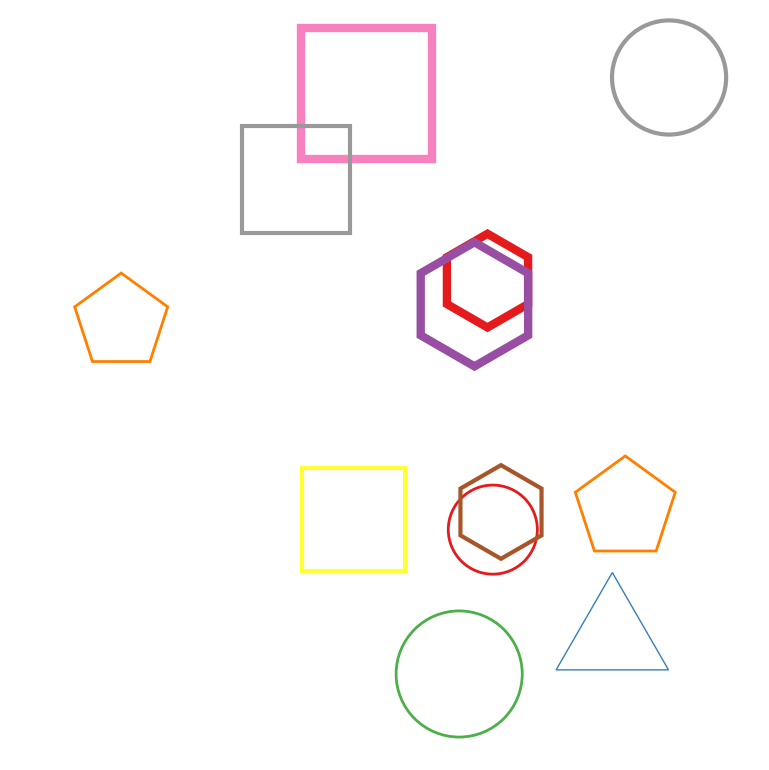[{"shape": "hexagon", "thickness": 3, "radius": 0.3, "center": [0.633, 0.636]}, {"shape": "circle", "thickness": 1, "radius": 0.29, "center": [0.64, 0.312]}, {"shape": "triangle", "thickness": 0.5, "radius": 0.42, "center": [0.795, 0.172]}, {"shape": "circle", "thickness": 1, "radius": 0.41, "center": [0.596, 0.125]}, {"shape": "hexagon", "thickness": 3, "radius": 0.4, "center": [0.616, 0.605]}, {"shape": "pentagon", "thickness": 1, "radius": 0.34, "center": [0.812, 0.34]}, {"shape": "pentagon", "thickness": 1, "radius": 0.32, "center": [0.157, 0.582]}, {"shape": "square", "thickness": 1.5, "radius": 0.33, "center": [0.46, 0.325]}, {"shape": "hexagon", "thickness": 1.5, "radius": 0.3, "center": [0.651, 0.335]}, {"shape": "square", "thickness": 3, "radius": 0.42, "center": [0.476, 0.879]}, {"shape": "square", "thickness": 1.5, "radius": 0.35, "center": [0.384, 0.767]}, {"shape": "circle", "thickness": 1.5, "radius": 0.37, "center": [0.869, 0.899]}]